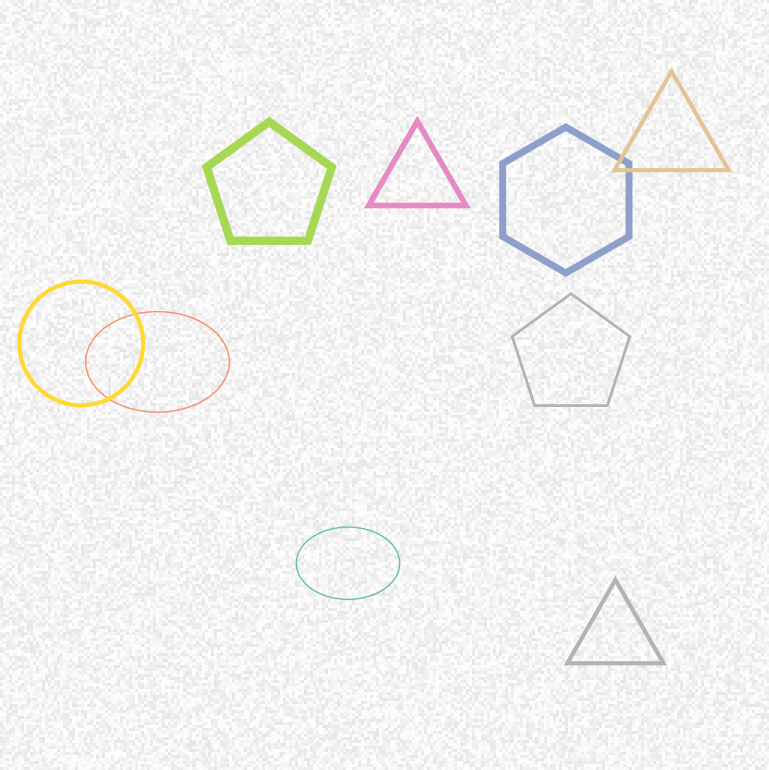[{"shape": "oval", "thickness": 0.5, "radius": 0.34, "center": [0.452, 0.269]}, {"shape": "oval", "thickness": 0.5, "radius": 0.47, "center": [0.205, 0.53]}, {"shape": "hexagon", "thickness": 2.5, "radius": 0.47, "center": [0.735, 0.74]}, {"shape": "triangle", "thickness": 2, "radius": 0.36, "center": [0.542, 0.77]}, {"shape": "pentagon", "thickness": 3, "radius": 0.43, "center": [0.35, 0.756]}, {"shape": "circle", "thickness": 1.5, "radius": 0.4, "center": [0.106, 0.554]}, {"shape": "triangle", "thickness": 1.5, "radius": 0.43, "center": [0.872, 0.822]}, {"shape": "pentagon", "thickness": 1, "radius": 0.4, "center": [0.742, 0.538]}, {"shape": "triangle", "thickness": 1.5, "radius": 0.36, "center": [0.799, 0.175]}]